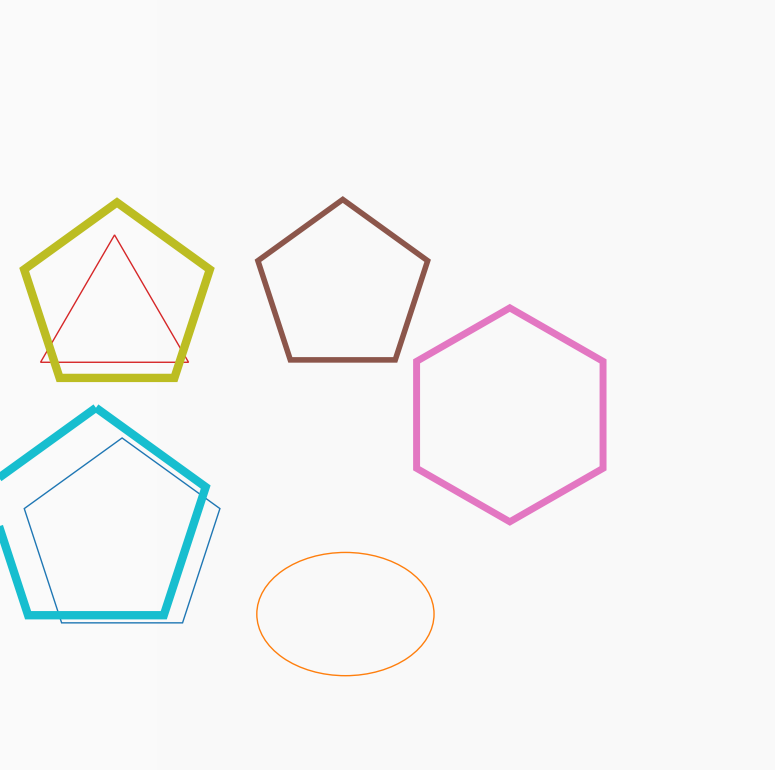[{"shape": "pentagon", "thickness": 0.5, "radius": 0.66, "center": [0.158, 0.298]}, {"shape": "oval", "thickness": 0.5, "radius": 0.57, "center": [0.446, 0.203]}, {"shape": "triangle", "thickness": 0.5, "radius": 0.55, "center": [0.148, 0.585]}, {"shape": "pentagon", "thickness": 2, "radius": 0.58, "center": [0.442, 0.626]}, {"shape": "hexagon", "thickness": 2.5, "radius": 0.69, "center": [0.658, 0.461]}, {"shape": "pentagon", "thickness": 3, "radius": 0.63, "center": [0.151, 0.611]}, {"shape": "pentagon", "thickness": 3, "radius": 0.74, "center": [0.124, 0.321]}]